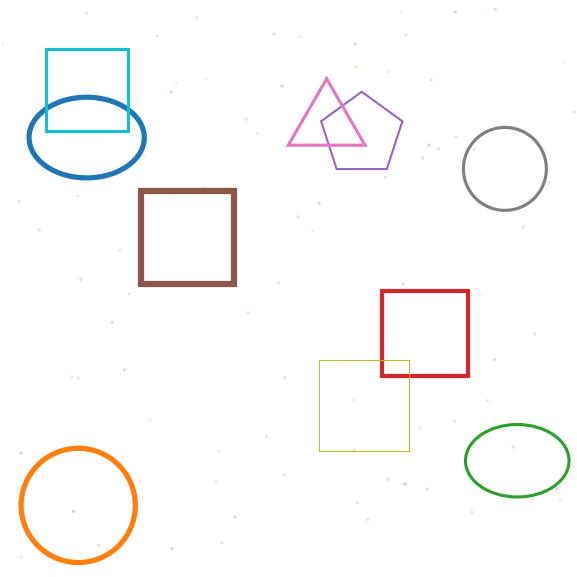[{"shape": "oval", "thickness": 2.5, "radius": 0.5, "center": [0.15, 0.761]}, {"shape": "circle", "thickness": 2.5, "radius": 0.49, "center": [0.136, 0.124]}, {"shape": "oval", "thickness": 1.5, "radius": 0.45, "center": [0.896, 0.201]}, {"shape": "square", "thickness": 2, "radius": 0.37, "center": [0.736, 0.421]}, {"shape": "pentagon", "thickness": 1, "radius": 0.37, "center": [0.626, 0.766]}, {"shape": "square", "thickness": 3, "radius": 0.4, "center": [0.324, 0.588]}, {"shape": "triangle", "thickness": 1.5, "radius": 0.38, "center": [0.566, 0.786]}, {"shape": "circle", "thickness": 1.5, "radius": 0.36, "center": [0.874, 0.707]}, {"shape": "square", "thickness": 0.5, "radius": 0.39, "center": [0.63, 0.296]}, {"shape": "square", "thickness": 1.5, "radius": 0.35, "center": [0.151, 0.843]}]